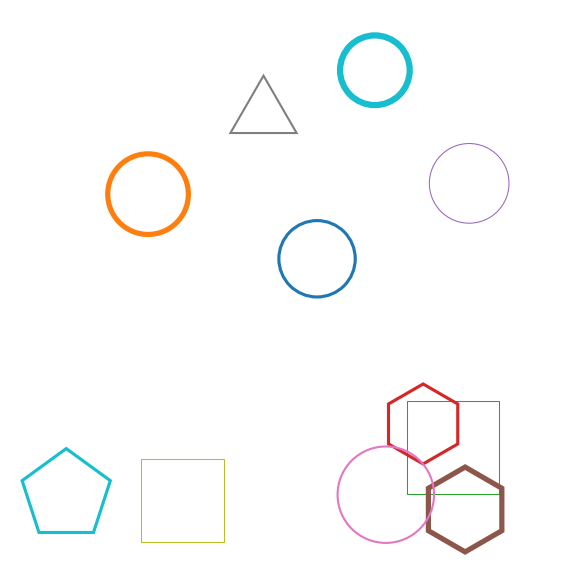[{"shape": "circle", "thickness": 1.5, "radius": 0.33, "center": [0.549, 0.551]}, {"shape": "circle", "thickness": 2.5, "radius": 0.35, "center": [0.256, 0.663]}, {"shape": "square", "thickness": 0.5, "radius": 0.4, "center": [0.784, 0.225]}, {"shape": "hexagon", "thickness": 1.5, "radius": 0.35, "center": [0.733, 0.265]}, {"shape": "circle", "thickness": 0.5, "radius": 0.34, "center": [0.812, 0.682]}, {"shape": "hexagon", "thickness": 2.5, "radius": 0.37, "center": [0.805, 0.117]}, {"shape": "circle", "thickness": 1, "radius": 0.42, "center": [0.668, 0.143]}, {"shape": "triangle", "thickness": 1, "radius": 0.33, "center": [0.456, 0.802]}, {"shape": "square", "thickness": 0.5, "radius": 0.36, "center": [0.316, 0.132]}, {"shape": "circle", "thickness": 3, "radius": 0.3, "center": [0.649, 0.877]}, {"shape": "pentagon", "thickness": 1.5, "radius": 0.4, "center": [0.115, 0.142]}]